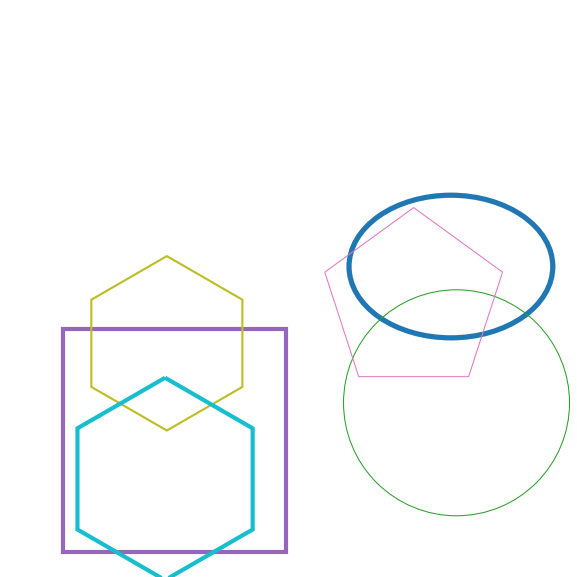[{"shape": "oval", "thickness": 2.5, "radius": 0.88, "center": [0.781, 0.538]}, {"shape": "circle", "thickness": 0.5, "radius": 0.98, "center": [0.791, 0.302]}, {"shape": "square", "thickness": 2, "radius": 0.96, "center": [0.302, 0.236]}, {"shape": "pentagon", "thickness": 0.5, "radius": 0.81, "center": [0.716, 0.478]}, {"shape": "hexagon", "thickness": 1, "radius": 0.76, "center": [0.289, 0.405]}, {"shape": "hexagon", "thickness": 2, "radius": 0.88, "center": [0.286, 0.17]}]